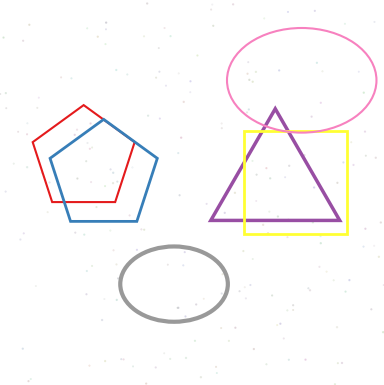[{"shape": "pentagon", "thickness": 1.5, "radius": 0.7, "center": [0.217, 0.588]}, {"shape": "pentagon", "thickness": 2, "radius": 0.73, "center": [0.269, 0.543]}, {"shape": "triangle", "thickness": 2.5, "radius": 0.97, "center": [0.715, 0.524]}, {"shape": "square", "thickness": 2, "radius": 0.67, "center": [0.767, 0.526]}, {"shape": "oval", "thickness": 1.5, "radius": 0.97, "center": [0.784, 0.791]}, {"shape": "oval", "thickness": 3, "radius": 0.7, "center": [0.452, 0.262]}]